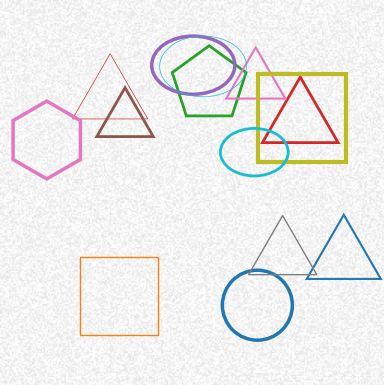[{"shape": "triangle", "thickness": 1.5, "radius": 0.56, "center": [0.893, 0.331]}, {"shape": "circle", "thickness": 2.5, "radius": 0.45, "center": [0.668, 0.207]}, {"shape": "square", "thickness": 1, "radius": 0.51, "center": [0.309, 0.231]}, {"shape": "pentagon", "thickness": 2, "radius": 0.5, "center": [0.543, 0.78]}, {"shape": "triangle", "thickness": 0.5, "radius": 0.56, "center": [0.286, 0.748]}, {"shape": "triangle", "thickness": 2, "radius": 0.57, "center": [0.78, 0.686]}, {"shape": "oval", "thickness": 2.5, "radius": 0.54, "center": [0.502, 0.831]}, {"shape": "triangle", "thickness": 2, "radius": 0.42, "center": [0.325, 0.688]}, {"shape": "hexagon", "thickness": 2.5, "radius": 0.51, "center": [0.121, 0.636]}, {"shape": "triangle", "thickness": 1.5, "radius": 0.44, "center": [0.664, 0.788]}, {"shape": "triangle", "thickness": 1, "radius": 0.51, "center": [0.734, 0.338]}, {"shape": "square", "thickness": 3, "radius": 0.57, "center": [0.784, 0.694]}, {"shape": "oval", "thickness": 2, "radius": 0.44, "center": [0.66, 0.605]}, {"shape": "oval", "thickness": 0.5, "radius": 0.56, "center": [0.527, 0.828]}]